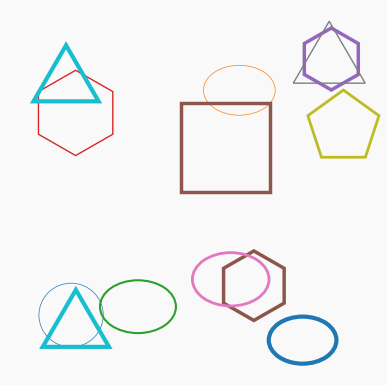[{"shape": "oval", "thickness": 3, "radius": 0.44, "center": [0.781, 0.117]}, {"shape": "circle", "thickness": 0.5, "radius": 0.41, "center": [0.183, 0.182]}, {"shape": "oval", "thickness": 0.5, "radius": 0.46, "center": [0.618, 0.766]}, {"shape": "oval", "thickness": 1.5, "radius": 0.49, "center": [0.356, 0.203]}, {"shape": "hexagon", "thickness": 1, "radius": 0.55, "center": [0.195, 0.707]}, {"shape": "hexagon", "thickness": 2.5, "radius": 0.4, "center": [0.855, 0.847]}, {"shape": "square", "thickness": 2.5, "radius": 0.58, "center": [0.581, 0.617]}, {"shape": "hexagon", "thickness": 2.5, "radius": 0.45, "center": [0.655, 0.258]}, {"shape": "oval", "thickness": 2, "radius": 0.49, "center": [0.595, 0.275]}, {"shape": "triangle", "thickness": 1, "radius": 0.54, "center": [0.85, 0.838]}, {"shape": "pentagon", "thickness": 2, "radius": 0.48, "center": [0.886, 0.67]}, {"shape": "triangle", "thickness": 3, "radius": 0.49, "center": [0.196, 0.148]}, {"shape": "triangle", "thickness": 3, "radius": 0.48, "center": [0.17, 0.785]}]